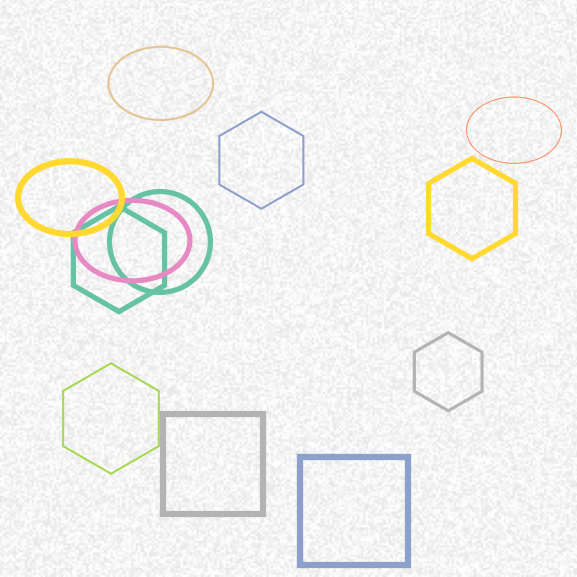[{"shape": "hexagon", "thickness": 2.5, "radius": 0.46, "center": [0.206, 0.551]}, {"shape": "circle", "thickness": 2.5, "radius": 0.44, "center": [0.277, 0.58]}, {"shape": "oval", "thickness": 0.5, "radius": 0.41, "center": [0.89, 0.774]}, {"shape": "hexagon", "thickness": 1, "radius": 0.42, "center": [0.453, 0.722]}, {"shape": "square", "thickness": 3, "radius": 0.47, "center": [0.612, 0.114]}, {"shape": "oval", "thickness": 2.5, "radius": 0.5, "center": [0.229, 0.583]}, {"shape": "hexagon", "thickness": 1, "radius": 0.48, "center": [0.192, 0.274]}, {"shape": "hexagon", "thickness": 2.5, "radius": 0.43, "center": [0.817, 0.638]}, {"shape": "oval", "thickness": 3, "radius": 0.45, "center": [0.121, 0.657]}, {"shape": "oval", "thickness": 1, "radius": 0.45, "center": [0.278, 0.855]}, {"shape": "square", "thickness": 3, "radius": 0.44, "center": [0.368, 0.195]}, {"shape": "hexagon", "thickness": 1.5, "radius": 0.34, "center": [0.776, 0.355]}]